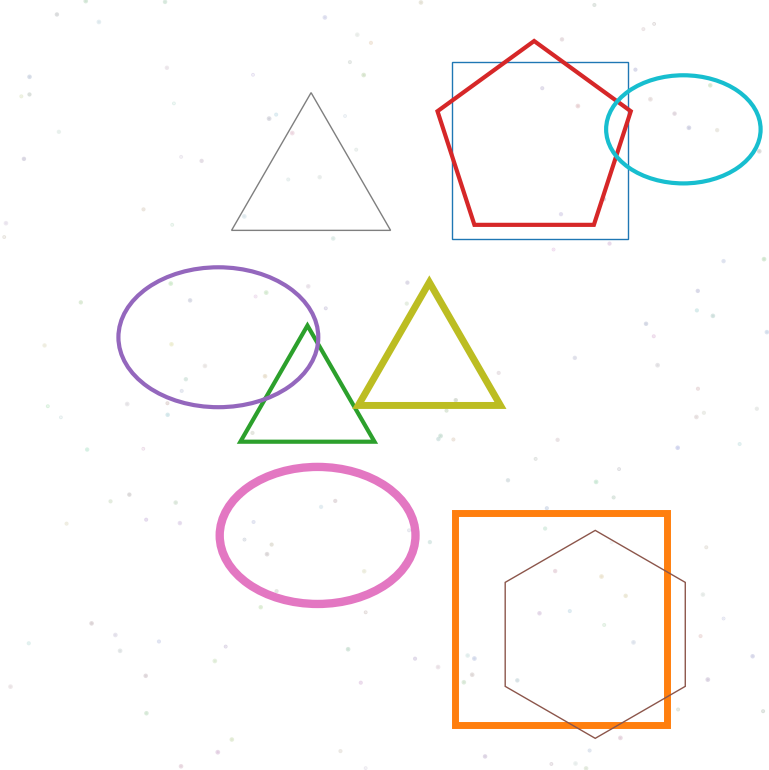[{"shape": "square", "thickness": 0.5, "radius": 0.57, "center": [0.701, 0.805]}, {"shape": "square", "thickness": 2.5, "radius": 0.69, "center": [0.728, 0.196]}, {"shape": "triangle", "thickness": 1.5, "radius": 0.5, "center": [0.399, 0.477]}, {"shape": "pentagon", "thickness": 1.5, "radius": 0.66, "center": [0.694, 0.815]}, {"shape": "oval", "thickness": 1.5, "radius": 0.65, "center": [0.284, 0.562]}, {"shape": "hexagon", "thickness": 0.5, "radius": 0.68, "center": [0.773, 0.176]}, {"shape": "oval", "thickness": 3, "radius": 0.64, "center": [0.412, 0.305]}, {"shape": "triangle", "thickness": 0.5, "radius": 0.6, "center": [0.404, 0.76]}, {"shape": "triangle", "thickness": 2.5, "radius": 0.53, "center": [0.558, 0.527]}, {"shape": "oval", "thickness": 1.5, "radius": 0.5, "center": [0.887, 0.832]}]